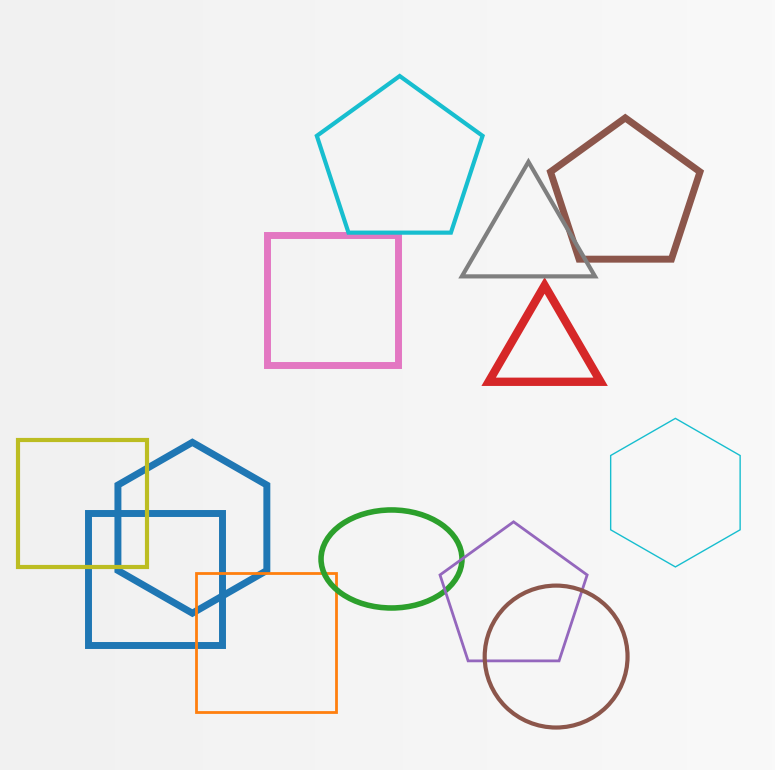[{"shape": "square", "thickness": 2.5, "radius": 0.43, "center": [0.2, 0.248]}, {"shape": "hexagon", "thickness": 2.5, "radius": 0.55, "center": [0.248, 0.315]}, {"shape": "square", "thickness": 1, "radius": 0.45, "center": [0.343, 0.166]}, {"shape": "oval", "thickness": 2, "radius": 0.45, "center": [0.505, 0.274]}, {"shape": "triangle", "thickness": 3, "radius": 0.42, "center": [0.703, 0.546]}, {"shape": "pentagon", "thickness": 1, "radius": 0.5, "center": [0.663, 0.222]}, {"shape": "pentagon", "thickness": 2.5, "radius": 0.51, "center": [0.807, 0.745]}, {"shape": "circle", "thickness": 1.5, "radius": 0.46, "center": [0.718, 0.147]}, {"shape": "square", "thickness": 2.5, "radius": 0.42, "center": [0.429, 0.611]}, {"shape": "triangle", "thickness": 1.5, "radius": 0.5, "center": [0.682, 0.691]}, {"shape": "square", "thickness": 1.5, "radius": 0.41, "center": [0.106, 0.346]}, {"shape": "pentagon", "thickness": 1.5, "radius": 0.56, "center": [0.516, 0.789]}, {"shape": "hexagon", "thickness": 0.5, "radius": 0.48, "center": [0.871, 0.36]}]